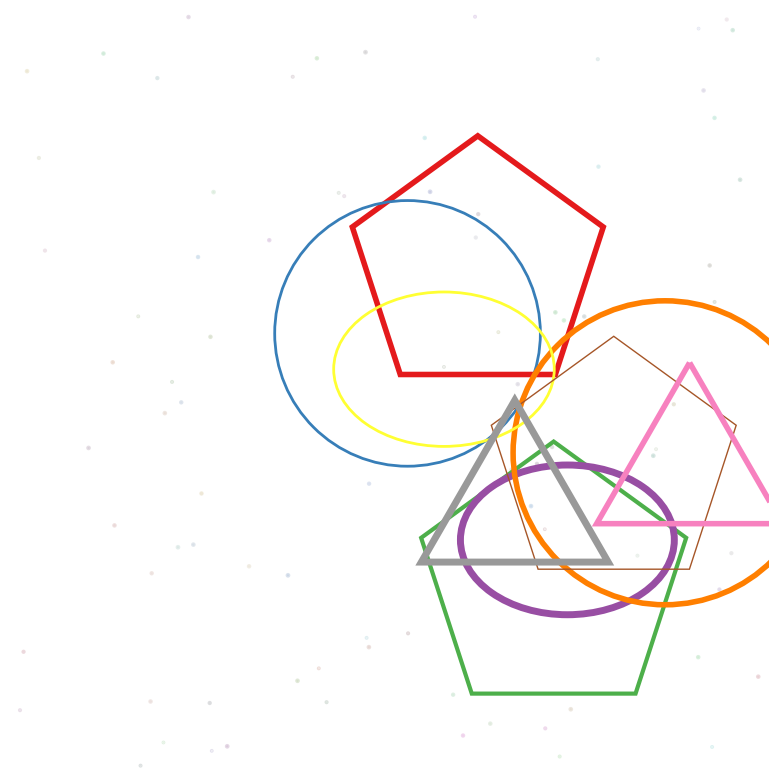[{"shape": "pentagon", "thickness": 2, "radius": 0.86, "center": [0.621, 0.652]}, {"shape": "circle", "thickness": 1, "radius": 0.86, "center": [0.529, 0.567]}, {"shape": "pentagon", "thickness": 1.5, "radius": 0.9, "center": [0.719, 0.246]}, {"shape": "oval", "thickness": 2.5, "radius": 0.69, "center": [0.737, 0.299]}, {"shape": "circle", "thickness": 2, "radius": 0.99, "center": [0.864, 0.412]}, {"shape": "oval", "thickness": 1, "radius": 0.72, "center": [0.577, 0.521]}, {"shape": "pentagon", "thickness": 0.5, "radius": 0.84, "center": [0.797, 0.396]}, {"shape": "triangle", "thickness": 2, "radius": 0.7, "center": [0.896, 0.39]}, {"shape": "triangle", "thickness": 2.5, "radius": 0.7, "center": [0.669, 0.34]}]